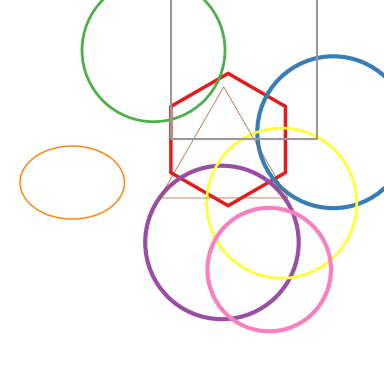[{"shape": "hexagon", "thickness": 2.5, "radius": 0.86, "center": [0.593, 0.638]}, {"shape": "circle", "thickness": 3, "radius": 0.99, "center": [0.866, 0.657]}, {"shape": "circle", "thickness": 2, "radius": 0.93, "center": [0.399, 0.87]}, {"shape": "circle", "thickness": 3, "radius": 1.0, "center": [0.577, 0.37]}, {"shape": "oval", "thickness": 1, "radius": 0.68, "center": [0.188, 0.526]}, {"shape": "circle", "thickness": 2, "radius": 0.98, "center": [0.732, 0.472]}, {"shape": "triangle", "thickness": 0.5, "radius": 0.96, "center": [0.581, 0.582]}, {"shape": "circle", "thickness": 3, "radius": 0.8, "center": [0.699, 0.3]}, {"shape": "square", "thickness": 1.5, "radius": 0.95, "center": [0.633, 0.829]}]